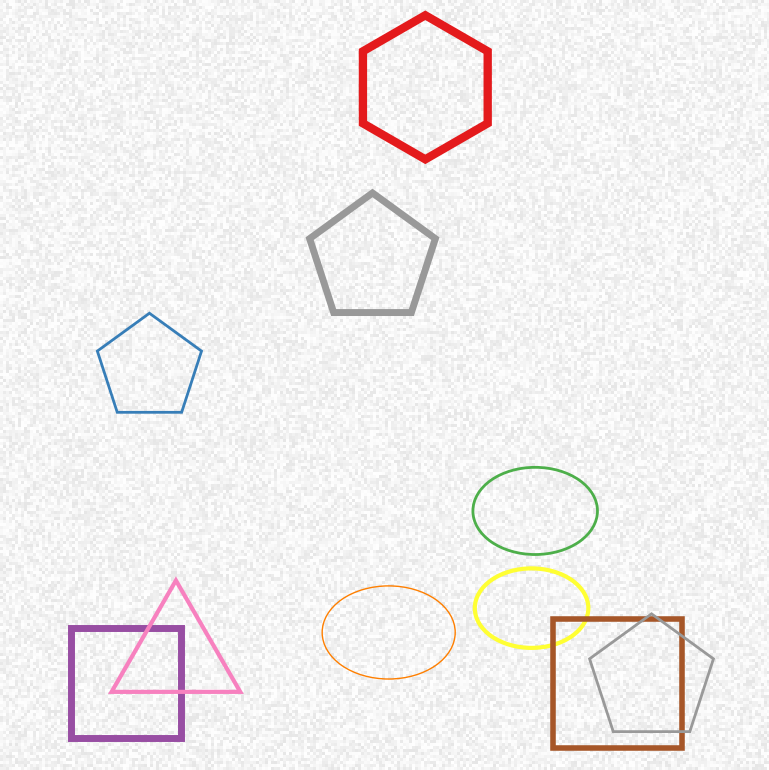[{"shape": "hexagon", "thickness": 3, "radius": 0.47, "center": [0.552, 0.887]}, {"shape": "pentagon", "thickness": 1, "radius": 0.36, "center": [0.194, 0.522]}, {"shape": "oval", "thickness": 1, "radius": 0.4, "center": [0.695, 0.336]}, {"shape": "square", "thickness": 2.5, "radius": 0.36, "center": [0.164, 0.113]}, {"shape": "oval", "thickness": 0.5, "radius": 0.43, "center": [0.505, 0.179]}, {"shape": "oval", "thickness": 1.5, "radius": 0.37, "center": [0.69, 0.21]}, {"shape": "square", "thickness": 2, "radius": 0.42, "center": [0.802, 0.113]}, {"shape": "triangle", "thickness": 1.5, "radius": 0.48, "center": [0.228, 0.15]}, {"shape": "pentagon", "thickness": 2.5, "radius": 0.43, "center": [0.484, 0.664]}, {"shape": "pentagon", "thickness": 1, "radius": 0.42, "center": [0.846, 0.118]}]